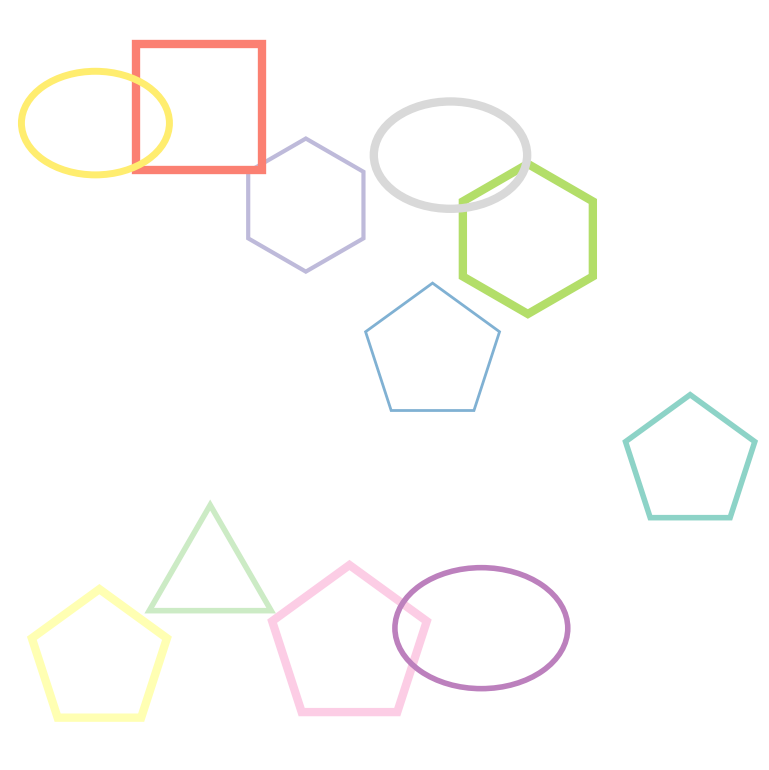[{"shape": "pentagon", "thickness": 2, "radius": 0.44, "center": [0.896, 0.399]}, {"shape": "pentagon", "thickness": 3, "radius": 0.46, "center": [0.129, 0.143]}, {"shape": "hexagon", "thickness": 1.5, "radius": 0.43, "center": [0.397, 0.734]}, {"shape": "square", "thickness": 3, "radius": 0.41, "center": [0.259, 0.861]}, {"shape": "pentagon", "thickness": 1, "radius": 0.46, "center": [0.562, 0.541]}, {"shape": "hexagon", "thickness": 3, "radius": 0.49, "center": [0.686, 0.69]}, {"shape": "pentagon", "thickness": 3, "radius": 0.53, "center": [0.454, 0.161]}, {"shape": "oval", "thickness": 3, "radius": 0.5, "center": [0.585, 0.799]}, {"shape": "oval", "thickness": 2, "radius": 0.56, "center": [0.625, 0.184]}, {"shape": "triangle", "thickness": 2, "radius": 0.46, "center": [0.273, 0.253]}, {"shape": "oval", "thickness": 2.5, "radius": 0.48, "center": [0.124, 0.84]}]